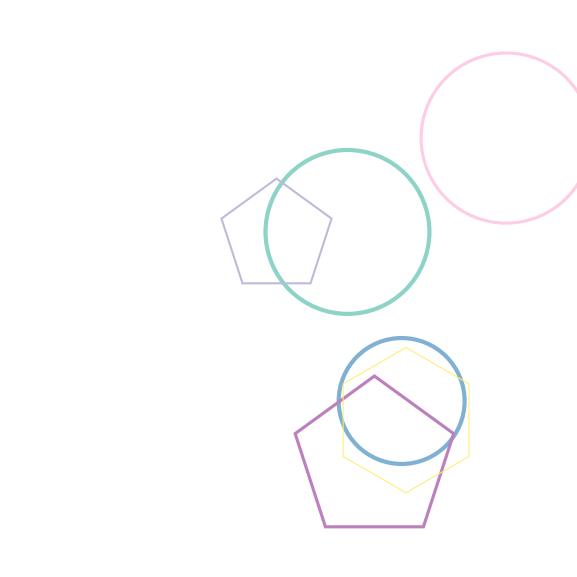[{"shape": "circle", "thickness": 2, "radius": 0.71, "center": [0.602, 0.598]}, {"shape": "pentagon", "thickness": 1, "radius": 0.5, "center": [0.479, 0.59]}, {"shape": "circle", "thickness": 2, "radius": 0.55, "center": [0.696, 0.305]}, {"shape": "circle", "thickness": 1.5, "radius": 0.74, "center": [0.877, 0.76]}, {"shape": "pentagon", "thickness": 1.5, "radius": 0.72, "center": [0.648, 0.204]}, {"shape": "hexagon", "thickness": 0.5, "radius": 0.63, "center": [0.703, 0.272]}]